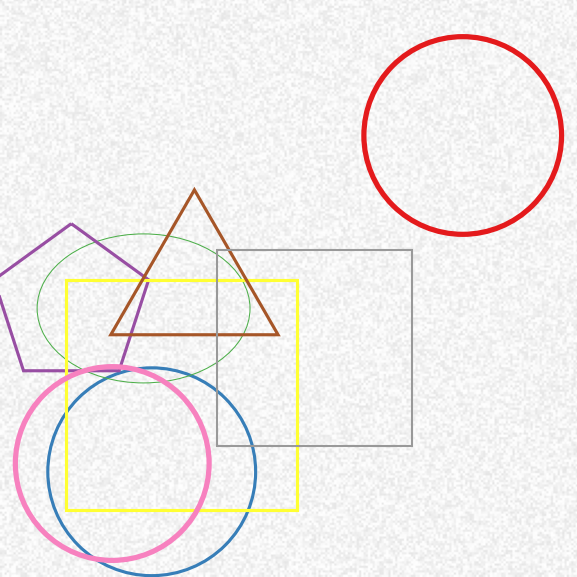[{"shape": "circle", "thickness": 2.5, "radius": 0.86, "center": [0.801, 0.765]}, {"shape": "circle", "thickness": 1.5, "radius": 0.9, "center": [0.263, 0.182]}, {"shape": "oval", "thickness": 0.5, "radius": 0.92, "center": [0.249, 0.465]}, {"shape": "pentagon", "thickness": 1.5, "radius": 0.7, "center": [0.123, 0.471]}, {"shape": "square", "thickness": 1.5, "radius": 1.0, "center": [0.314, 0.315]}, {"shape": "triangle", "thickness": 1.5, "radius": 0.84, "center": [0.337, 0.503]}, {"shape": "circle", "thickness": 2.5, "radius": 0.84, "center": [0.194, 0.197]}, {"shape": "square", "thickness": 1, "radius": 0.85, "center": [0.545, 0.397]}]